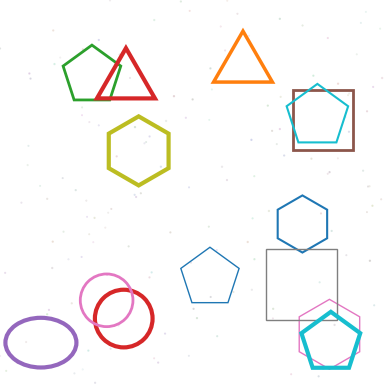[{"shape": "pentagon", "thickness": 1, "radius": 0.4, "center": [0.545, 0.278]}, {"shape": "hexagon", "thickness": 1.5, "radius": 0.37, "center": [0.786, 0.418]}, {"shape": "triangle", "thickness": 2.5, "radius": 0.44, "center": [0.631, 0.831]}, {"shape": "pentagon", "thickness": 2, "radius": 0.39, "center": [0.239, 0.804]}, {"shape": "triangle", "thickness": 3, "radius": 0.44, "center": [0.327, 0.788]}, {"shape": "circle", "thickness": 3, "radius": 0.37, "center": [0.321, 0.173]}, {"shape": "oval", "thickness": 3, "radius": 0.46, "center": [0.106, 0.11]}, {"shape": "square", "thickness": 2, "radius": 0.39, "center": [0.839, 0.689]}, {"shape": "hexagon", "thickness": 1, "radius": 0.45, "center": [0.856, 0.132]}, {"shape": "circle", "thickness": 2, "radius": 0.34, "center": [0.277, 0.22]}, {"shape": "square", "thickness": 1, "radius": 0.46, "center": [0.783, 0.261]}, {"shape": "hexagon", "thickness": 3, "radius": 0.45, "center": [0.36, 0.608]}, {"shape": "pentagon", "thickness": 1.5, "radius": 0.42, "center": [0.824, 0.698]}, {"shape": "pentagon", "thickness": 3, "radius": 0.4, "center": [0.859, 0.11]}]